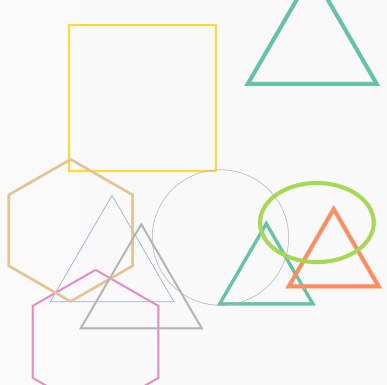[{"shape": "triangle", "thickness": 3, "radius": 0.96, "center": [0.806, 0.878]}, {"shape": "triangle", "thickness": 2.5, "radius": 0.69, "center": [0.687, 0.28]}, {"shape": "triangle", "thickness": 3, "radius": 0.67, "center": [0.861, 0.323]}, {"shape": "triangle", "thickness": 0.5, "radius": 0.92, "center": [0.289, 0.308]}, {"shape": "hexagon", "thickness": 1.5, "radius": 0.94, "center": [0.247, 0.112]}, {"shape": "oval", "thickness": 3, "radius": 0.73, "center": [0.818, 0.422]}, {"shape": "square", "thickness": 1.5, "radius": 0.95, "center": [0.368, 0.746]}, {"shape": "hexagon", "thickness": 2, "radius": 0.92, "center": [0.182, 0.402]}, {"shape": "circle", "thickness": 0.5, "radius": 0.88, "center": [0.569, 0.383]}, {"shape": "triangle", "thickness": 1.5, "radius": 0.9, "center": [0.365, 0.237]}]